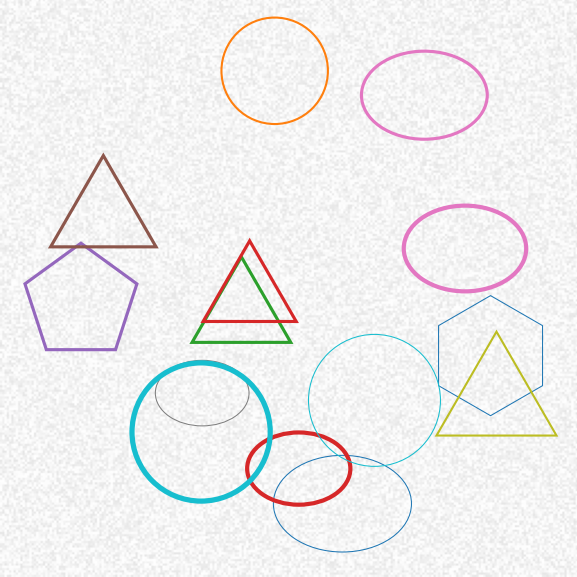[{"shape": "oval", "thickness": 0.5, "radius": 0.6, "center": [0.593, 0.127]}, {"shape": "hexagon", "thickness": 0.5, "radius": 0.52, "center": [0.849, 0.383]}, {"shape": "circle", "thickness": 1, "radius": 0.46, "center": [0.476, 0.877]}, {"shape": "triangle", "thickness": 1.5, "radius": 0.49, "center": [0.418, 0.456]}, {"shape": "triangle", "thickness": 1.5, "radius": 0.47, "center": [0.432, 0.489]}, {"shape": "oval", "thickness": 2, "radius": 0.45, "center": [0.517, 0.188]}, {"shape": "pentagon", "thickness": 1.5, "radius": 0.51, "center": [0.14, 0.476]}, {"shape": "triangle", "thickness": 1.5, "radius": 0.53, "center": [0.179, 0.624]}, {"shape": "oval", "thickness": 1.5, "radius": 0.54, "center": [0.735, 0.834]}, {"shape": "oval", "thickness": 2, "radius": 0.53, "center": [0.805, 0.569]}, {"shape": "oval", "thickness": 0.5, "radius": 0.41, "center": [0.35, 0.318]}, {"shape": "triangle", "thickness": 1, "radius": 0.6, "center": [0.86, 0.305]}, {"shape": "circle", "thickness": 2.5, "radius": 0.6, "center": [0.348, 0.251]}, {"shape": "circle", "thickness": 0.5, "radius": 0.57, "center": [0.648, 0.306]}]